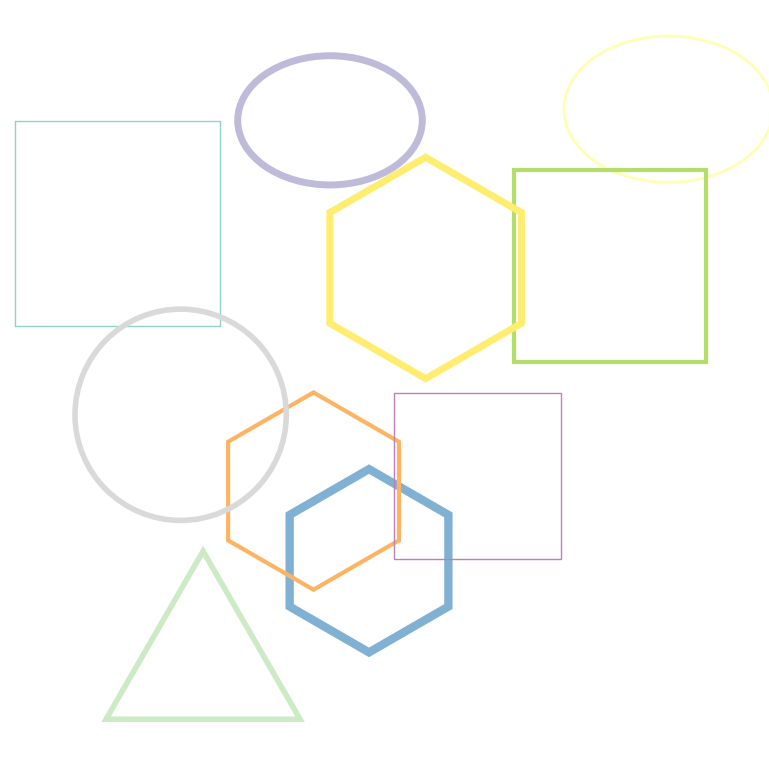[{"shape": "square", "thickness": 0.5, "radius": 0.66, "center": [0.152, 0.71]}, {"shape": "oval", "thickness": 1, "radius": 0.68, "center": [0.868, 0.858]}, {"shape": "oval", "thickness": 2.5, "radius": 0.6, "center": [0.429, 0.844]}, {"shape": "hexagon", "thickness": 3, "radius": 0.6, "center": [0.479, 0.272]}, {"shape": "hexagon", "thickness": 1.5, "radius": 0.64, "center": [0.407, 0.362]}, {"shape": "square", "thickness": 1.5, "radius": 0.62, "center": [0.792, 0.654]}, {"shape": "circle", "thickness": 2, "radius": 0.69, "center": [0.235, 0.461]}, {"shape": "square", "thickness": 0.5, "radius": 0.54, "center": [0.62, 0.382]}, {"shape": "triangle", "thickness": 2, "radius": 0.73, "center": [0.264, 0.139]}, {"shape": "hexagon", "thickness": 2.5, "radius": 0.72, "center": [0.553, 0.652]}]